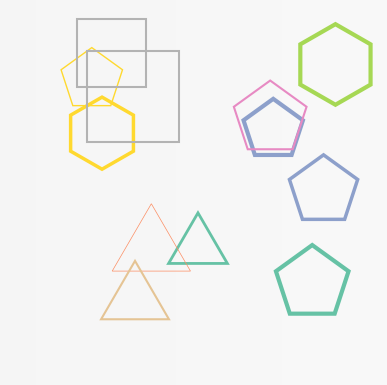[{"shape": "triangle", "thickness": 2, "radius": 0.44, "center": [0.511, 0.36]}, {"shape": "pentagon", "thickness": 3, "radius": 0.49, "center": [0.806, 0.265]}, {"shape": "triangle", "thickness": 0.5, "radius": 0.58, "center": [0.391, 0.354]}, {"shape": "pentagon", "thickness": 3, "radius": 0.4, "center": [0.705, 0.663]}, {"shape": "pentagon", "thickness": 2.5, "radius": 0.46, "center": [0.835, 0.505]}, {"shape": "pentagon", "thickness": 1.5, "radius": 0.49, "center": [0.697, 0.692]}, {"shape": "hexagon", "thickness": 3, "radius": 0.52, "center": [0.866, 0.833]}, {"shape": "hexagon", "thickness": 2.5, "radius": 0.47, "center": [0.263, 0.654]}, {"shape": "pentagon", "thickness": 1, "radius": 0.42, "center": [0.237, 0.793]}, {"shape": "triangle", "thickness": 1.5, "radius": 0.51, "center": [0.348, 0.221]}, {"shape": "square", "thickness": 1.5, "radius": 0.44, "center": [0.288, 0.863]}, {"shape": "square", "thickness": 1.5, "radius": 0.59, "center": [0.344, 0.75]}]